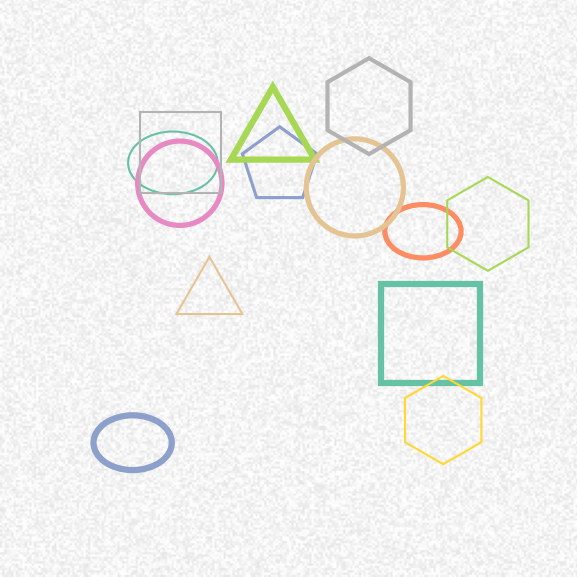[{"shape": "oval", "thickness": 1, "radius": 0.39, "center": [0.299, 0.717]}, {"shape": "square", "thickness": 3, "radius": 0.43, "center": [0.745, 0.422]}, {"shape": "oval", "thickness": 2.5, "radius": 0.33, "center": [0.732, 0.599]}, {"shape": "pentagon", "thickness": 1.5, "radius": 0.34, "center": [0.484, 0.712]}, {"shape": "oval", "thickness": 3, "radius": 0.34, "center": [0.23, 0.233]}, {"shape": "circle", "thickness": 2.5, "radius": 0.37, "center": [0.311, 0.682]}, {"shape": "triangle", "thickness": 3, "radius": 0.42, "center": [0.472, 0.765]}, {"shape": "hexagon", "thickness": 1, "radius": 0.41, "center": [0.845, 0.611]}, {"shape": "hexagon", "thickness": 1, "radius": 0.38, "center": [0.767, 0.272]}, {"shape": "triangle", "thickness": 1, "radius": 0.33, "center": [0.363, 0.488]}, {"shape": "circle", "thickness": 2.5, "radius": 0.42, "center": [0.614, 0.675]}, {"shape": "hexagon", "thickness": 2, "radius": 0.42, "center": [0.639, 0.815]}, {"shape": "square", "thickness": 1, "radius": 0.35, "center": [0.312, 0.735]}]